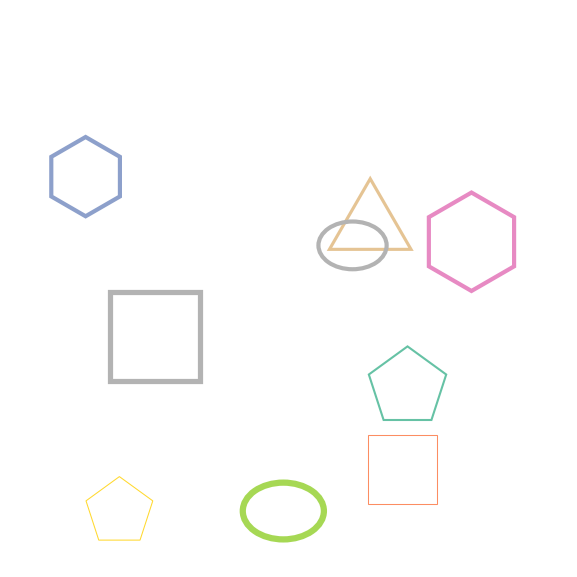[{"shape": "pentagon", "thickness": 1, "radius": 0.35, "center": [0.706, 0.329]}, {"shape": "square", "thickness": 0.5, "radius": 0.3, "center": [0.697, 0.186]}, {"shape": "hexagon", "thickness": 2, "radius": 0.34, "center": [0.148, 0.693]}, {"shape": "hexagon", "thickness": 2, "radius": 0.43, "center": [0.816, 0.581]}, {"shape": "oval", "thickness": 3, "radius": 0.35, "center": [0.491, 0.114]}, {"shape": "pentagon", "thickness": 0.5, "radius": 0.3, "center": [0.207, 0.113]}, {"shape": "triangle", "thickness": 1.5, "radius": 0.41, "center": [0.641, 0.608]}, {"shape": "square", "thickness": 2.5, "radius": 0.39, "center": [0.268, 0.417]}, {"shape": "oval", "thickness": 2, "radius": 0.3, "center": [0.61, 0.574]}]